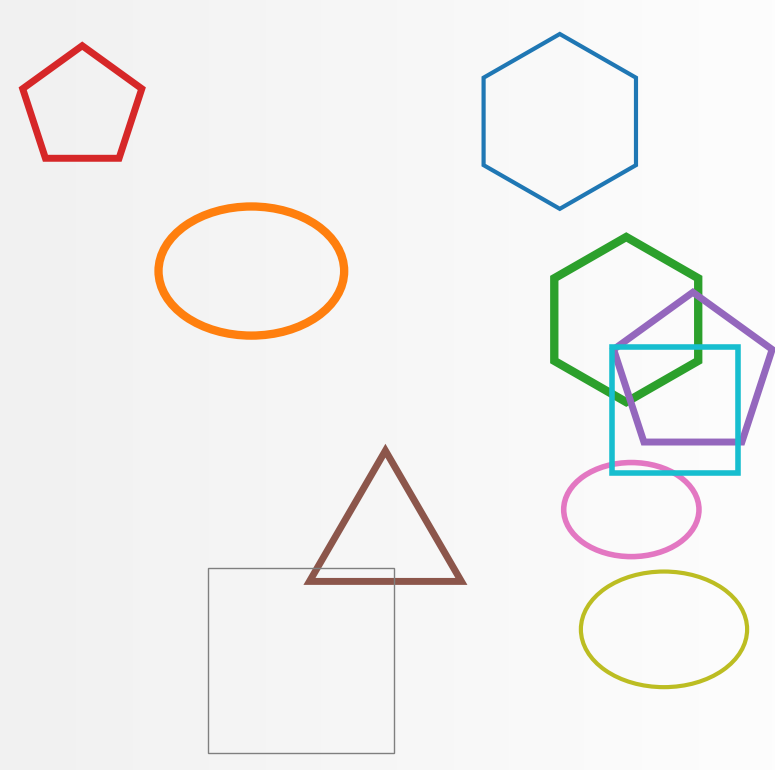[{"shape": "hexagon", "thickness": 1.5, "radius": 0.57, "center": [0.722, 0.842]}, {"shape": "oval", "thickness": 3, "radius": 0.6, "center": [0.324, 0.648]}, {"shape": "hexagon", "thickness": 3, "radius": 0.54, "center": [0.808, 0.585]}, {"shape": "pentagon", "thickness": 2.5, "radius": 0.4, "center": [0.106, 0.86]}, {"shape": "pentagon", "thickness": 2.5, "radius": 0.54, "center": [0.894, 0.513]}, {"shape": "triangle", "thickness": 2.5, "radius": 0.57, "center": [0.497, 0.302]}, {"shape": "oval", "thickness": 2, "radius": 0.44, "center": [0.815, 0.338]}, {"shape": "square", "thickness": 0.5, "radius": 0.6, "center": [0.389, 0.142]}, {"shape": "oval", "thickness": 1.5, "radius": 0.54, "center": [0.857, 0.183]}, {"shape": "square", "thickness": 2, "radius": 0.41, "center": [0.871, 0.468]}]